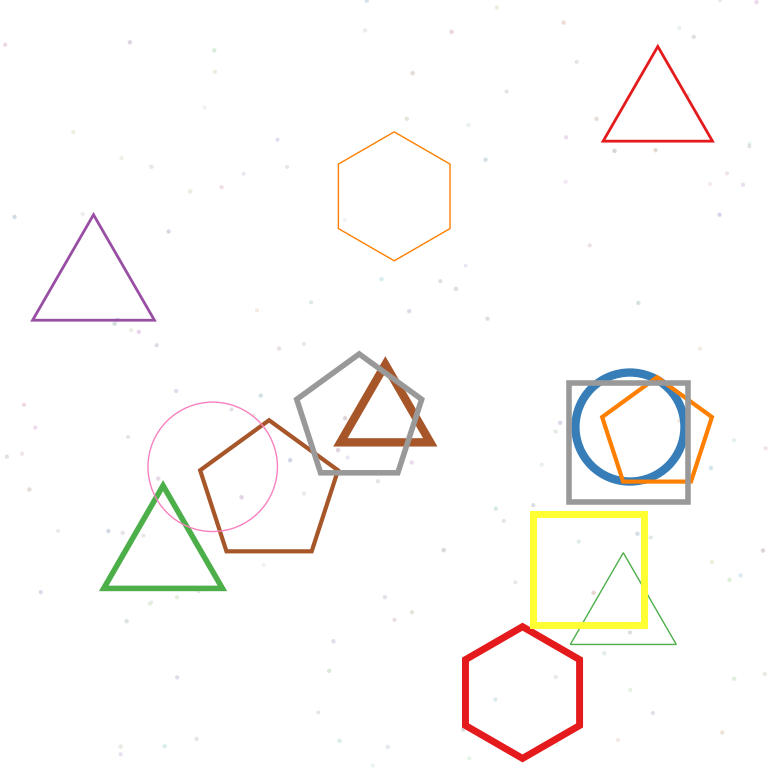[{"shape": "hexagon", "thickness": 2.5, "radius": 0.43, "center": [0.679, 0.101]}, {"shape": "triangle", "thickness": 1, "radius": 0.41, "center": [0.854, 0.858]}, {"shape": "circle", "thickness": 3, "radius": 0.35, "center": [0.818, 0.445]}, {"shape": "triangle", "thickness": 0.5, "radius": 0.4, "center": [0.809, 0.203]}, {"shape": "triangle", "thickness": 2, "radius": 0.44, "center": [0.212, 0.28]}, {"shape": "triangle", "thickness": 1, "radius": 0.46, "center": [0.121, 0.63]}, {"shape": "pentagon", "thickness": 1.5, "radius": 0.37, "center": [0.853, 0.435]}, {"shape": "hexagon", "thickness": 0.5, "radius": 0.42, "center": [0.512, 0.745]}, {"shape": "square", "thickness": 2.5, "radius": 0.36, "center": [0.764, 0.26]}, {"shape": "pentagon", "thickness": 1.5, "radius": 0.47, "center": [0.349, 0.36]}, {"shape": "triangle", "thickness": 3, "radius": 0.34, "center": [0.5, 0.459]}, {"shape": "circle", "thickness": 0.5, "radius": 0.42, "center": [0.276, 0.394]}, {"shape": "square", "thickness": 2, "radius": 0.39, "center": [0.817, 0.426]}, {"shape": "pentagon", "thickness": 2, "radius": 0.43, "center": [0.466, 0.455]}]